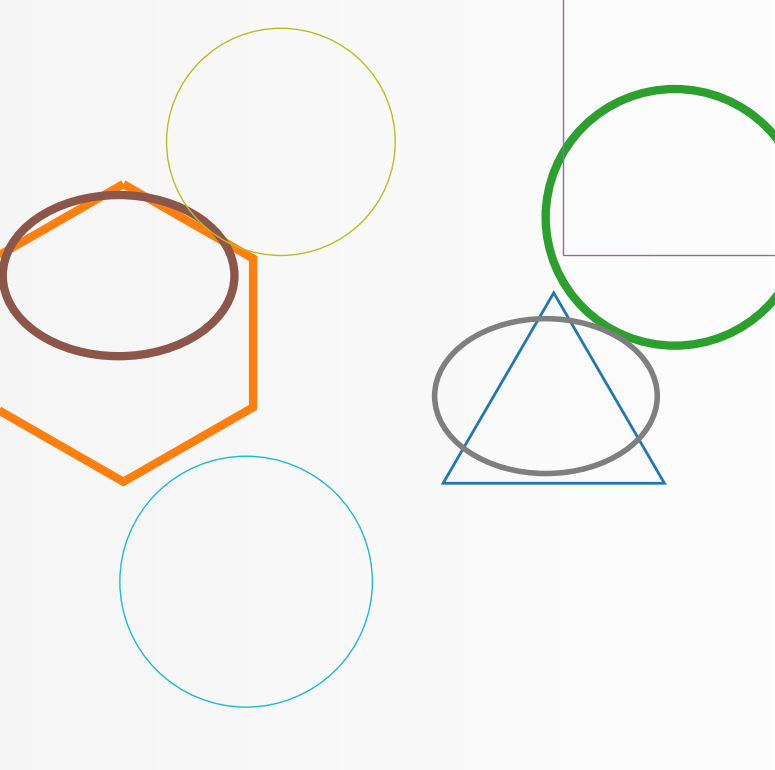[{"shape": "triangle", "thickness": 1, "radius": 0.82, "center": [0.715, 0.455]}, {"shape": "hexagon", "thickness": 3, "radius": 0.97, "center": [0.159, 0.568]}, {"shape": "circle", "thickness": 3, "radius": 0.83, "center": [0.871, 0.718]}, {"shape": "square", "thickness": 0.5, "radius": 0.85, "center": [0.898, 0.84]}, {"shape": "oval", "thickness": 3, "radius": 0.75, "center": [0.153, 0.642]}, {"shape": "oval", "thickness": 2, "radius": 0.72, "center": [0.704, 0.486]}, {"shape": "circle", "thickness": 0.5, "radius": 0.74, "center": [0.362, 0.816]}, {"shape": "circle", "thickness": 0.5, "radius": 0.81, "center": [0.318, 0.245]}]